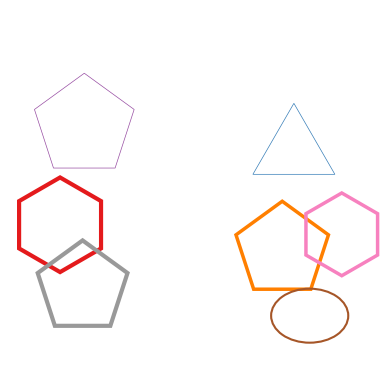[{"shape": "hexagon", "thickness": 3, "radius": 0.61, "center": [0.156, 0.416]}, {"shape": "triangle", "thickness": 0.5, "radius": 0.61, "center": [0.763, 0.609]}, {"shape": "pentagon", "thickness": 0.5, "radius": 0.68, "center": [0.219, 0.674]}, {"shape": "pentagon", "thickness": 2.5, "radius": 0.63, "center": [0.733, 0.351]}, {"shape": "oval", "thickness": 1.5, "radius": 0.5, "center": [0.804, 0.18]}, {"shape": "hexagon", "thickness": 2.5, "radius": 0.54, "center": [0.888, 0.391]}, {"shape": "pentagon", "thickness": 3, "radius": 0.61, "center": [0.215, 0.253]}]